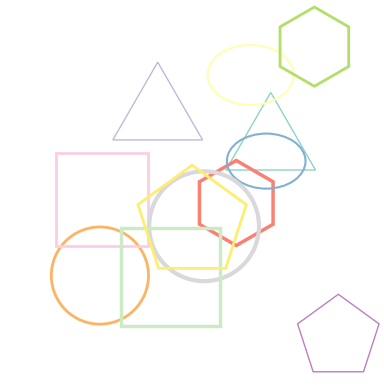[{"shape": "triangle", "thickness": 1, "radius": 0.67, "center": [0.703, 0.626]}, {"shape": "oval", "thickness": 1.5, "radius": 0.56, "center": [0.651, 0.805]}, {"shape": "triangle", "thickness": 1, "radius": 0.67, "center": [0.41, 0.704]}, {"shape": "hexagon", "thickness": 2.5, "radius": 0.55, "center": [0.614, 0.473]}, {"shape": "oval", "thickness": 1.5, "radius": 0.51, "center": [0.691, 0.582]}, {"shape": "circle", "thickness": 2, "radius": 0.63, "center": [0.26, 0.284]}, {"shape": "hexagon", "thickness": 2, "radius": 0.51, "center": [0.817, 0.879]}, {"shape": "square", "thickness": 2, "radius": 0.6, "center": [0.265, 0.482]}, {"shape": "circle", "thickness": 3, "radius": 0.71, "center": [0.53, 0.412]}, {"shape": "pentagon", "thickness": 1, "radius": 0.56, "center": [0.879, 0.124]}, {"shape": "square", "thickness": 2.5, "radius": 0.64, "center": [0.444, 0.281]}, {"shape": "pentagon", "thickness": 2, "radius": 0.74, "center": [0.499, 0.423]}]